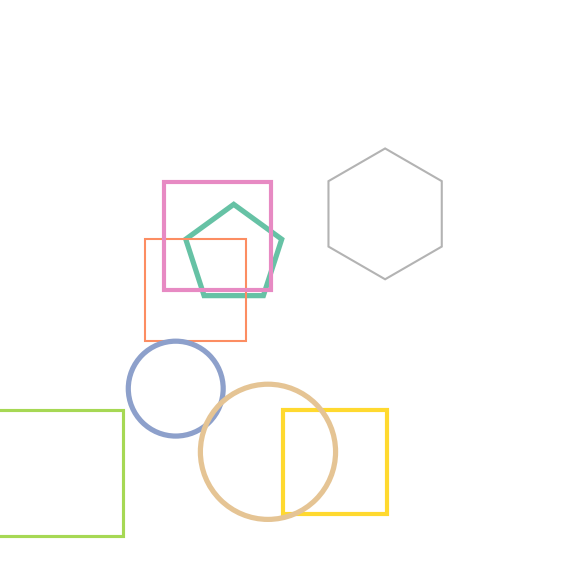[{"shape": "pentagon", "thickness": 2.5, "radius": 0.44, "center": [0.405, 0.558]}, {"shape": "square", "thickness": 1, "radius": 0.44, "center": [0.339, 0.497]}, {"shape": "circle", "thickness": 2.5, "radius": 0.41, "center": [0.304, 0.326]}, {"shape": "square", "thickness": 2, "radius": 0.47, "center": [0.377, 0.59]}, {"shape": "square", "thickness": 1.5, "radius": 0.55, "center": [0.104, 0.18]}, {"shape": "square", "thickness": 2, "radius": 0.45, "center": [0.58, 0.198]}, {"shape": "circle", "thickness": 2.5, "radius": 0.59, "center": [0.464, 0.217]}, {"shape": "hexagon", "thickness": 1, "radius": 0.57, "center": [0.667, 0.629]}]